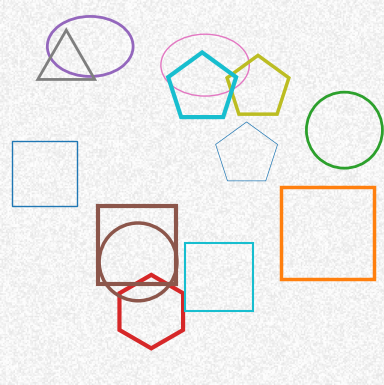[{"shape": "pentagon", "thickness": 0.5, "radius": 0.42, "center": [0.641, 0.599]}, {"shape": "square", "thickness": 1, "radius": 0.42, "center": [0.116, 0.55]}, {"shape": "square", "thickness": 2.5, "radius": 0.6, "center": [0.851, 0.394]}, {"shape": "circle", "thickness": 2, "radius": 0.49, "center": [0.895, 0.662]}, {"shape": "hexagon", "thickness": 3, "radius": 0.48, "center": [0.393, 0.191]}, {"shape": "oval", "thickness": 2, "radius": 0.56, "center": [0.234, 0.879]}, {"shape": "square", "thickness": 3, "radius": 0.51, "center": [0.356, 0.364]}, {"shape": "circle", "thickness": 2.5, "radius": 0.51, "center": [0.359, 0.32]}, {"shape": "oval", "thickness": 1, "radius": 0.57, "center": [0.533, 0.831]}, {"shape": "triangle", "thickness": 2, "radius": 0.43, "center": [0.172, 0.836]}, {"shape": "pentagon", "thickness": 2.5, "radius": 0.42, "center": [0.67, 0.772]}, {"shape": "square", "thickness": 1.5, "radius": 0.44, "center": [0.569, 0.281]}, {"shape": "pentagon", "thickness": 3, "radius": 0.46, "center": [0.525, 0.771]}]